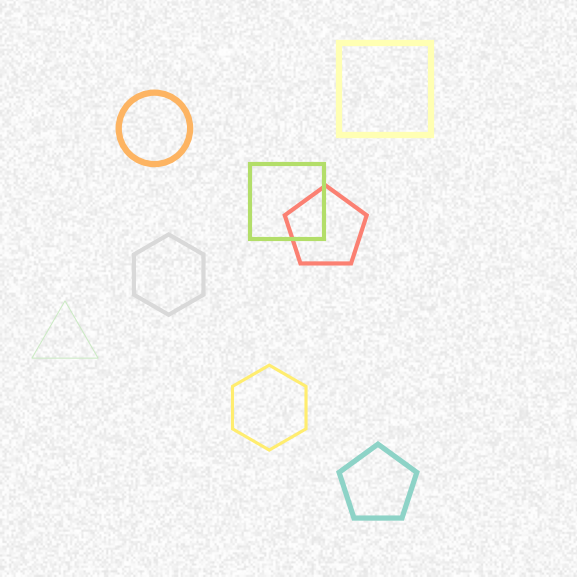[{"shape": "pentagon", "thickness": 2.5, "radius": 0.35, "center": [0.654, 0.159]}, {"shape": "square", "thickness": 3, "radius": 0.4, "center": [0.667, 0.845]}, {"shape": "pentagon", "thickness": 2, "radius": 0.37, "center": [0.564, 0.603]}, {"shape": "circle", "thickness": 3, "radius": 0.31, "center": [0.267, 0.777]}, {"shape": "square", "thickness": 2, "radius": 0.32, "center": [0.497, 0.65]}, {"shape": "hexagon", "thickness": 2, "radius": 0.35, "center": [0.292, 0.524]}, {"shape": "triangle", "thickness": 0.5, "radius": 0.33, "center": [0.113, 0.412]}, {"shape": "hexagon", "thickness": 1.5, "radius": 0.37, "center": [0.466, 0.293]}]